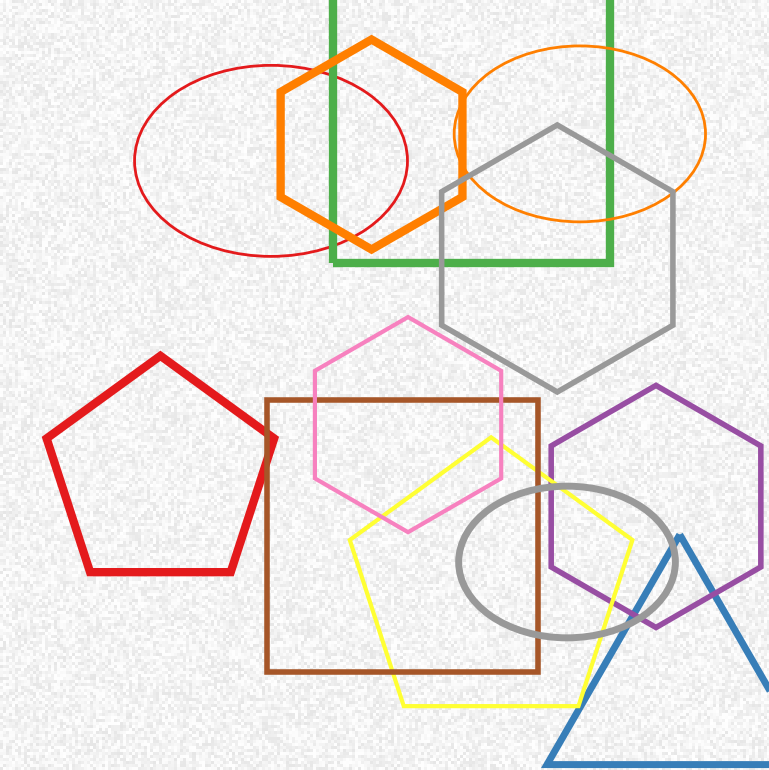[{"shape": "pentagon", "thickness": 3, "radius": 0.78, "center": [0.208, 0.383]}, {"shape": "oval", "thickness": 1, "radius": 0.89, "center": [0.352, 0.791]}, {"shape": "triangle", "thickness": 2.5, "radius": 1.0, "center": [0.883, 0.107]}, {"shape": "square", "thickness": 3, "radius": 0.9, "center": [0.613, 0.838]}, {"shape": "hexagon", "thickness": 2, "radius": 0.79, "center": [0.852, 0.342]}, {"shape": "oval", "thickness": 1, "radius": 0.82, "center": [0.753, 0.826]}, {"shape": "hexagon", "thickness": 3, "radius": 0.68, "center": [0.483, 0.812]}, {"shape": "pentagon", "thickness": 1.5, "radius": 0.96, "center": [0.638, 0.239]}, {"shape": "square", "thickness": 2, "radius": 0.88, "center": [0.523, 0.304]}, {"shape": "hexagon", "thickness": 1.5, "radius": 0.7, "center": [0.53, 0.449]}, {"shape": "oval", "thickness": 2.5, "radius": 0.7, "center": [0.736, 0.27]}, {"shape": "hexagon", "thickness": 2, "radius": 0.87, "center": [0.724, 0.664]}]